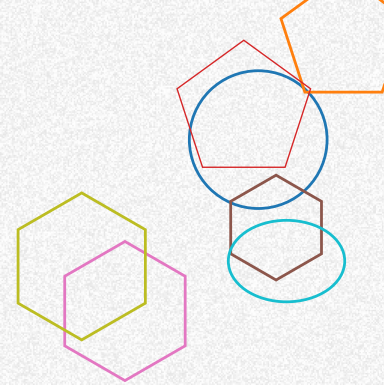[{"shape": "circle", "thickness": 2, "radius": 0.89, "center": [0.671, 0.637]}, {"shape": "pentagon", "thickness": 2, "radius": 0.85, "center": [0.892, 0.899]}, {"shape": "pentagon", "thickness": 1, "radius": 0.91, "center": [0.633, 0.713]}, {"shape": "hexagon", "thickness": 2, "radius": 0.68, "center": [0.717, 0.409]}, {"shape": "hexagon", "thickness": 2, "radius": 0.9, "center": [0.325, 0.192]}, {"shape": "hexagon", "thickness": 2, "radius": 0.95, "center": [0.212, 0.308]}, {"shape": "oval", "thickness": 2, "radius": 0.76, "center": [0.744, 0.322]}]